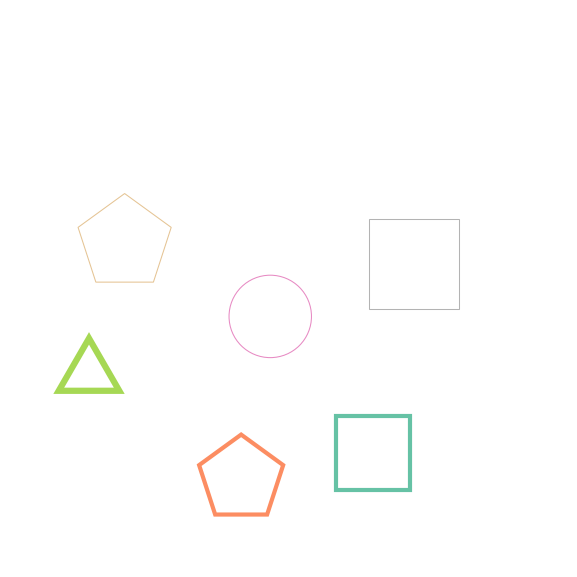[{"shape": "square", "thickness": 2, "radius": 0.32, "center": [0.646, 0.214]}, {"shape": "pentagon", "thickness": 2, "radius": 0.38, "center": [0.418, 0.17]}, {"shape": "circle", "thickness": 0.5, "radius": 0.36, "center": [0.468, 0.451]}, {"shape": "triangle", "thickness": 3, "radius": 0.3, "center": [0.154, 0.353]}, {"shape": "pentagon", "thickness": 0.5, "radius": 0.42, "center": [0.216, 0.579]}, {"shape": "square", "thickness": 0.5, "radius": 0.39, "center": [0.716, 0.541]}]